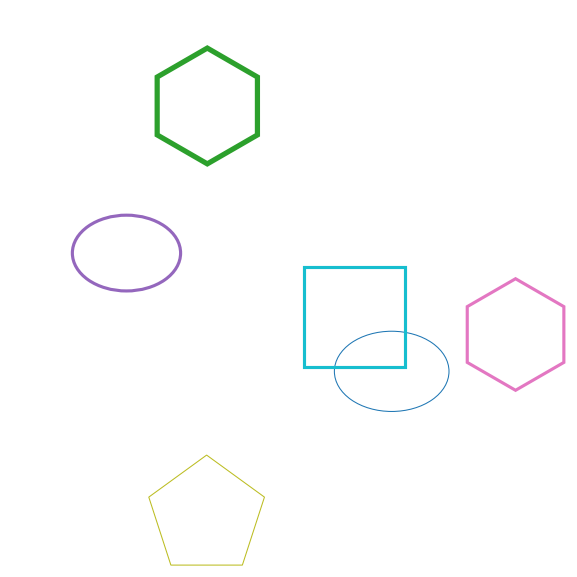[{"shape": "oval", "thickness": 0.5, "radius": 0.5, "center": [0.678, 0.356]}, {"shape": "hexagon", "thickness": 2.5, "radius": 0.5, "center": [0.359, 0.816]}, {"shape": "oval", "thickness": 1.5, "radius": 0.47, "center": [0.219, 0.561]}, {"shape": "hexagon", "thickness": 1.5, "radius": 0.48, "center": [0.893, 0.42]}, {"shape": "pentagon", "thickness": 0.5, "radius": 0.53, "center": [0.358, 0.106]}, {"shape": "square", "thickness": 1.5, "radius": 0.43, "center": [0.614, 0.45]}]